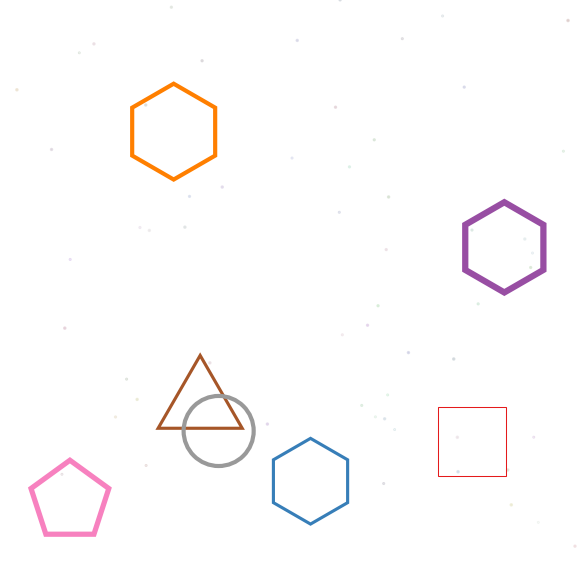[{"shape": "square", "thickness": 0.5, "radius": 0.3, "center": [0.817, 0.234]}, {"shape": "hexagon", "thickness": 1.5, "radius": 0.37, "center": [0.538, 0.166]}, {"shape": "hexagon", "thickness": 3, "radius": 0.39, "center": [0.873, 0.571]}, {"shape": "hexagon", "thickness": 2, "radius": 0.41, "center": [0.301, 0.771]}, {"shape": "triangle", "thickness": 1.5, "radius": 0.42, "center": [0.347, 0.3]}, {"shape": "pentagon", "thickness": 2.5, "radius": 0.35, "center": [0.121, 0.131]}, {"shape": "circle", "thickness": 2, "radius": 0.3, "center": [0.379, 0.253]}]